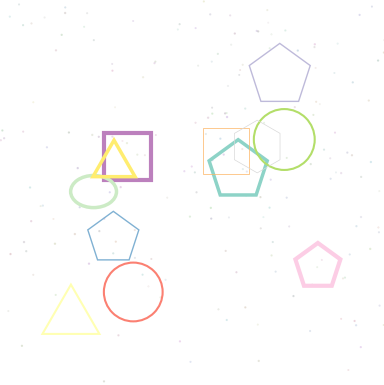[{"shape": "pentagon", "thickness": 2.5, "radius": 0.4, "center": [0.619, 0.558]}, {"shape": "triangle", "thickness": 1.5, "radius": 0.43, "center": [0.184, 0.175]}, {"shape": "pentagon", "thickness": 1, "radius": 0.42, "center": [0.727, 0.804]}, {"shape": "circle", "thickness": 1.5, "radius": 0.38, "center": [0.346, 0.242]}, {"shape": "pentagon", "thickness": 1, "radius": 0.35, "center": [0.294, 0.381]}, {"shape": "square", "thickness": 0.5, "radius": 0.3, "center": [0.587, 0.608]}, {"shape": "circle", "thickness": 1.5, "radius": 0.4, "center": [0.738, 0.638]}, {"shape": "pentagon", "thickness": 3, "radius": 0.31, "center": [0.826, 0.307]}, {"shape": "hexagon", "thickness": 0.5, "radius": 0.34, "center": [0.668, 0.619]}, {"shape": "square", "thickness": 3, "radius": 0.3, "center": [0.332, 0.593]}, {"shape": "oval", "thickness": 2.5, "radius": 0.3, "center": [0.243, 0.502]}, {"shape": "triangle", "thickness": 2.5, "radius": 0.32, "center": [0.296, 0.573]}]